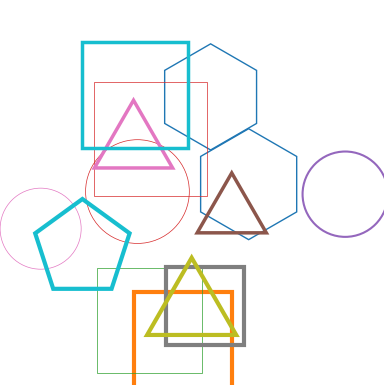[{"shape": "hexagon", "thickness": 1, "radius": 0.69, "center": [0.547, 0.748]}, {"shape": "hexagon", "thickness": 1, "radius": 0.72, "center": [0.646, 0.522]}, {"shape": "square", "thickness": 3, "radius": 0.64, "center": [0.476, 0.113]}, {"shape": "square", "thickness": 0.5, "radius": 0.68, "center": [0.388, 0.169]}, {"shape": "square", "thickness": 0.5, "radius": 0.74, "center": [0.391, 0.64]}, {"shape": "circle", "thickness": 0.5, "radius": 0.67, "center": [0.357, 0.502]}, {"shape": "circle", "thickness": 1.5, "radius": 0.55, "center": [0.897, 0.496]}, {"shape": "triangle", "thickness": 2.5, "radius": 0.52, "center": [0.602, 0.447]}, {"shape": "circle", "thickness": 0.5, "radius": 0.53, "center": [0.106, 0.406]}, {"shape": "triangle", "thickness": 2.5, "radius": 0.59, "center": [0.347, 0.622]}, {"shape": "square", "thickness": 3, "radius": 0.51, "center": [0.532, 0.206]}, {"shape": "triangle", "thickness": 3, "radius": 0.67, "center": [0.498, 0.197]}, {"shape": "square", "thickness": 2.5, "radius": 0.69, "center": [0.349, 0.752]}, {"shape": "pentagon", "thickness": 3, "radius": 0.64, "center": [0.214, 0.354]}]